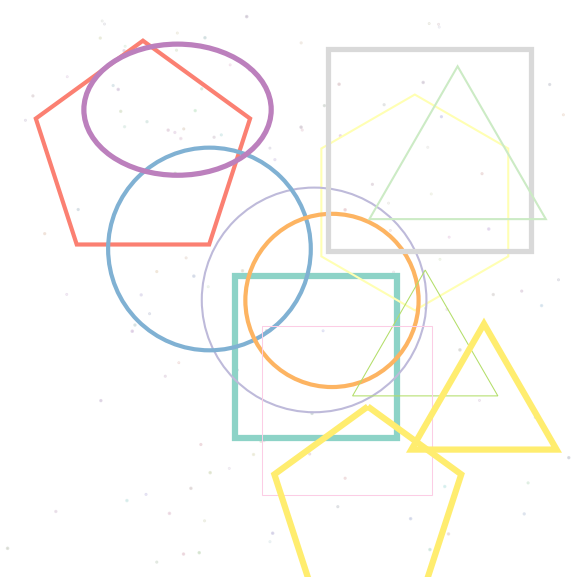[{"shape": "square", "thickness": 3, "radius": 0.7, "center": [0.547, 0.381]}, {"shape": "hexagon", "thickness": 1, "radius": 0.93, "center": [0.718, 0.649]}, {"shape": "circle", "thickness": 1, "radius": 0.97, "center": [0.544, 0.48]}, {"shape": "pentagon", "thickness": 2, "radius": 0.98, "center": [0.248, 0.734]}, {"shape": "circle", "thickness": 2, "radius": 0.88, "center": [0.363, 0.568]}, {"shape": "circle", "thickness": 2, "radius": 0.75, "center": [0.575, 0.479]}, {"shape": "triangle", "thickness": 0.5, "radius": 0.73, "center": [0.736, 0.386]}, {"shape": "square", "thickness": 0.5, "radius": 0.73, "center": [0.601, 0.288]}, {"shape": "square", "thickness": 2.5, "radius": 0.88, "center": [0.744, 0.739]}, {"shape": "oval", "thickness": 2.5, "radius": 0.81, "center": [0.307, 0.809]}, {"shape": "triangle", "thickness": 1, "radius": 0.88, "center": [0.792, 0.708]}, {"shape": "triangle", "thickness": 3, "radius": 0.73, "center": [0.838, 0.293]}, {"shape": "pentagon", "thickness": 3, "radius": 0.85, "center": [0.637, 0.125]}]